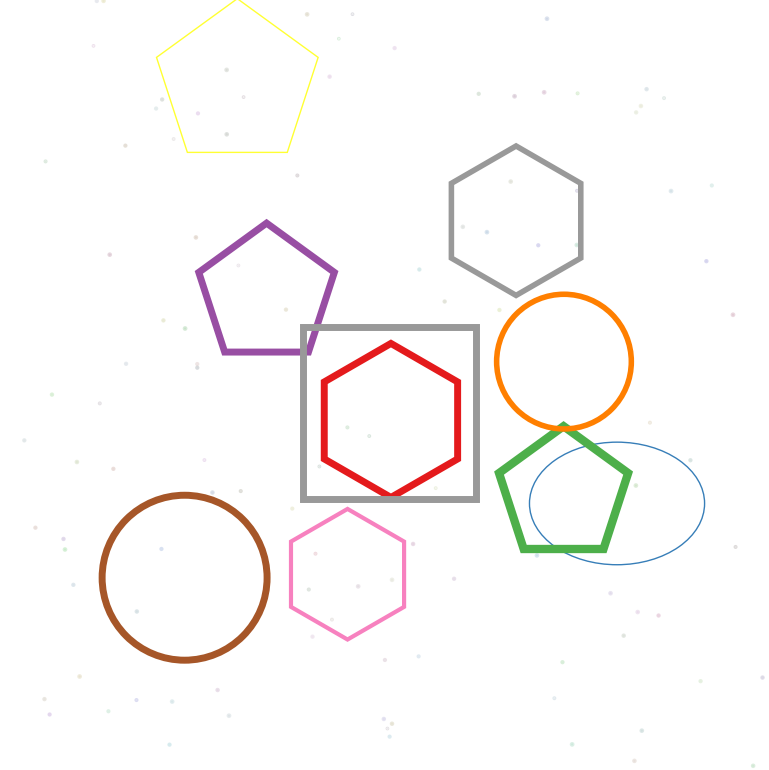[{"shape": "hexagon", "thickness": 2.5, "radius": 0.5, "center": [0.508, 0.454]}, {"shape": "oval", "thickness": 0.5, "radius": 0.57, "center": [0.801, 0.346]}, {"shape": "pentagon", "thickness": 3, "radius": 0.44, "center": [0.732, 0.358]}, {"shape": "pentagon", "thickness": 2.5, "radius": 0.46, "center": [0.346, 0.618]}, {"shape": "circle", "thickness": 2, "radius": 0.44, "center": [0.732, 0.53]}, {"shape": "pentagon", "thickness": 0.5, "radius": 0.55, "center": [0.308, 0.891]}, {"shape": "circle", "thickness": 2.5, "radius": 0.54, "center": [0.24, 0.25]}, {"shape": "hexagon", "thickness": 1.5, "radius": 0.42, "center": [0.451, 0.254]}, {"shape": "square", "thickness": 2.5, "radius": 0.56, "center": [0.505, 0.464]}, {"shape": "hexagon", "thickness": 2, "radius": 0.49, "center": [0.67, 0.713]}]